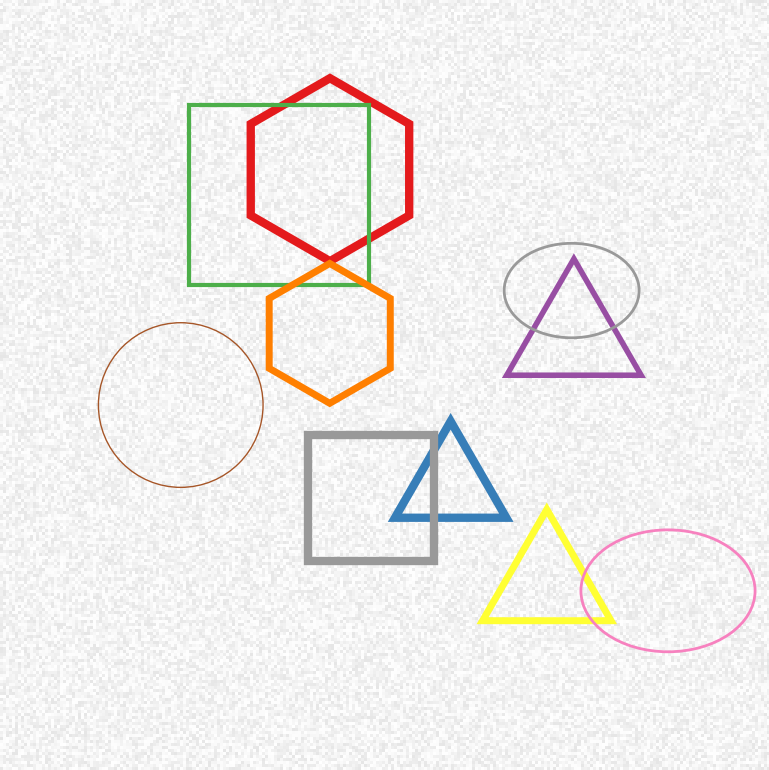[{"shape": "hexagon", "thickness": 3, "radius": 0.59, "center": [0.429, 0.78]}, {"shape": "triangle", "thickness": 3, "radius": 0.42, "center": [0.585, 0.369]}, {"shape": "square", "thickness": 1.5, "radius": 0.58, "center": [0.362, 0.747]}, {"shape": "triangle", "thickness": 2, "radius": 0.5, "center": [0.745, 0.563]}, {"shape": "hexagon", "thickness": 2.5, "radius": 0.45, "center": [0.428, 0.567]}, {"shape": "triangle", "thickness": 2.5, "radius": 0.48, "center": [0.71, 0.242]}, {"shape": "circle", "thickness": 0.5, "radius": 0.53, "center": [0.235, 0.474]}, {"shape": "oval", "thickness": 1, "radius": 0.57, "center": [0.868, 0.233]}, {"shape": "oval", "thickness": 1, "radius": 0.44, "center": [0.742, 0.623]}, {"shape": "square", "thickness": 3, "radius": 0.41, "center": [0.482, 0.353]}]